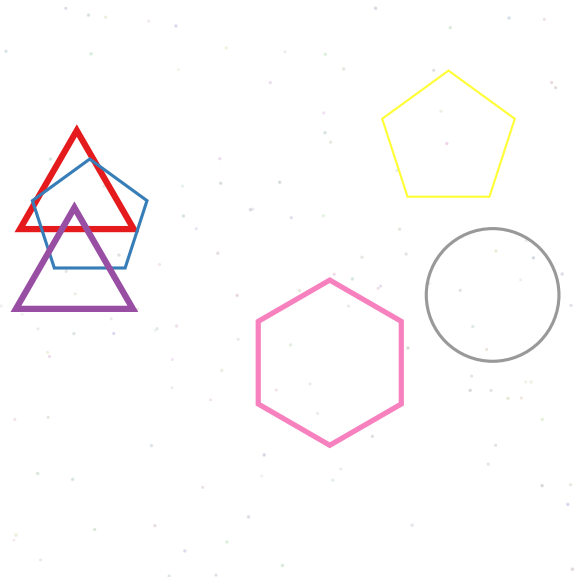[{"shape": "triangle", "thickness": 3, "radius": 0.57, "center": [0.133, 0.659]}, {"shape": "pentagon", "thickness": 1.5, "radius": 0.52, "center": [0.155, 0.619]}, {"shape": "triangle", "thickness": 3, "radius": 0.58, "center": [0.129, 0.523]}, {"shape": "pentagon", "thickness": 1, "radius": 0.6, "center": [0.777, 0.756]}, {"shape": "hexagon", "thickness": 2.5, "radius": 0.72, "center": [0.571, 0.371]}, {"shape": "circle", "thickness": 1.5, "radius": 0.57, "center": [0.853, 0.488]}]